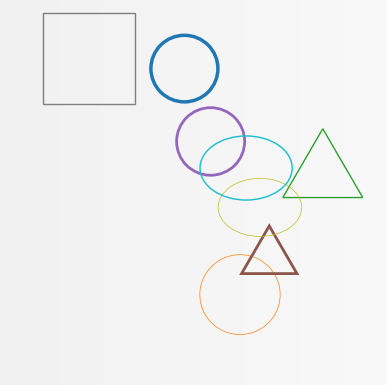[{"shape": "circle", "thickness": 2.5, "radius": 0.43, "center": [0.476, 0.822]}, {"shape": "circle", "thickness": 0.5, "radius": 0.52, "center": [0.619, 0.235]}, {"shape": "triangle", "thickness": 1, "radius": 0.6, "center": [0.833, 0.546]}, {"shape": "circle", "thickness": 2, "radius": 0.44, "center": [0.544, 0.633]}, {"shape": "triangle", "thickness": 2, "radius": 0.41, "center": [0.695, 0.331]}, {"shape": "square", "thickness": 1, "radius": 0.59, "center": [0.23, 0.847]}, {"shape": "oval", "thickness": 0.5, "radius": 0.54, "center": [0.671, 0.461]}, {"shape": "oval", "thickness": 1, "radius": 0.59, "center": [0.635, 0.564]}]